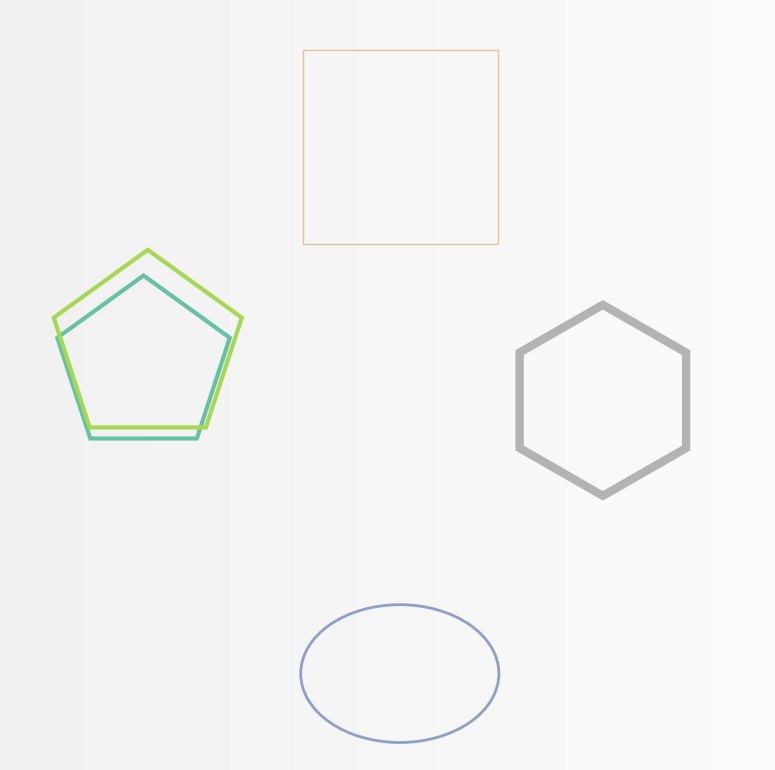[{"shape": "pentagon", "thickness": 1.5, "radius": 0.58, "center": [0.185, 0.525]}, {"shape": "oval", "thickness": 1, "radius": 0.64, "center": [0.516, 0.125]}, {"shape": "pentagon", "thickness": 1.5, "radius": 0.64, "center": [0.191, 0.548]}, {"shape": "square", "thickness": 0.5, "radius": 0.63, "center": [0.517, 0.809]}, {"shape": "hexagon", "thickness": 3, "radius": 0.62, "center": [0.778, 0.48]}]